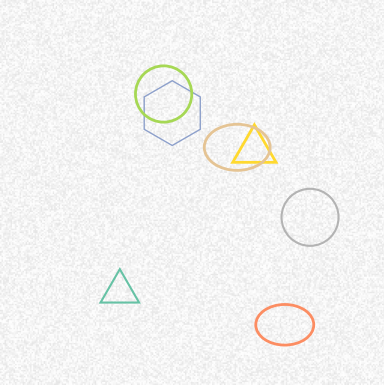[{"shape": "triangle", "thickness": 1.5, "radius": 0.29, "center": [0.311, 0.243]}, {"shape": "oval", "thickness": 2, "radius": 0.38, "center": [0.74, 0.156]}, {"shape": "hexagon", "thickness": 1, "radius": 0.42, "center": [0.447, 0.706]}, {"shape": "circle", "thickness": 2, "radius": 0.37, "center": [0.425, 0.756]}, {"shape": "triangle", "thickness": 2, "radius": 0.32, "center": [0.661, 0.611]}, {"shape": "oval", "thickness": 2, "radius": 0.43, "center": [0.616, 0.617]}, {"shape": "circle", "thickness": 1.5, "radius": 0.37, "center": [0.805, 0.436]}]